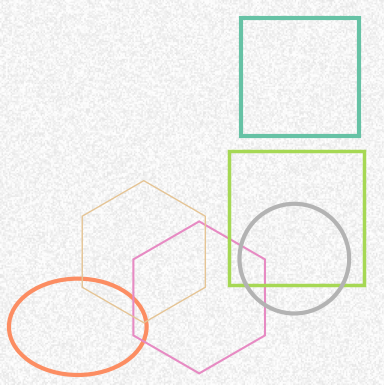[{"shape": "square", "thickness": 3, "radius": 0.77, "center": [0.779, 0.8]}, {"shape": "oval", "thickness": 3, "radius": 0.89, "center": [0.202, 0.151]}, {"shape": "hexagon", "thickness": 1.5, "radius": 0.99, "center": [0.517, 0.228]}, {"shape": "square", "thickness": 2.5, "radius": 0.87, "center": [0.77, 0.434]}, {"shape": "hexagon", "thickness": 1, "radius": 0.92, "center": [0.373, 0.346]}, {"shape": "circle", "thickness": 3, "radius": 0.71, "center": [0.764, 0.328]}]